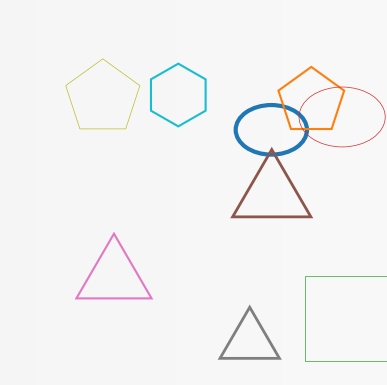[{"shape": "oval", "thickness": 3, "radius": 0.46, "center": [0.7, 0.663]}, {"shape": "pentagon", "thickness": 1.5, "radius": 0.45, "center": [0.803, 0.737]}, {"shape": "square", "thickness": 0.5, "radius": 0.55, "center": [0.898, 0.174]}, {"shape": "oval", "thickness": 0.5, "radius": 0.56, "center": [0.883, 0.696]}, {"shape": "triangle", "thickness": 2, "radius": 0.58, "center": [0.701, 0.495]}, {"shape": "triangle", "thickness": 1.5, "radius": 0.56, "center": [0.294, 0.281]}, {"shape": "triangle", "thickness": 2, "radius": 0.44, "center": [0.644, 0.113]}, {"shape": "pentagon", "thickness": 0.5, "radius": 0.5, "center": [0.265, 0.747]}, {"shape": "hexagon", "thickness": 1.5, "radius": 0.41, "center": [0.46, 0.753]}]